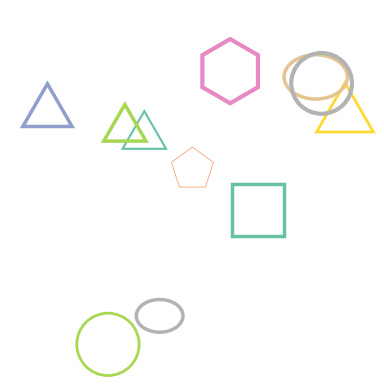[{"shape": "square", "thickness": 2.5, "radius": 0.34, "center": [0.671, 0.454]}, {"shape": "triangle", "thickness": 1.5, "radius": 0.33, "center": [0.375, 0.646]}, {"shape": "pentagon", "thickness": 0.5, "radius": 0.29, "center": [0.5, 0.561]}, {"shape": "triangle", "thickness": 2.5, "radius": 0.37, "center": [0.123, 0.708]}, {"shape": "hexagon", "thickness": 3, "radius": 0.42, "center": [0.598, 0.815]}, {"shape": "triangle", "thickness": 2.5, "radius": 0.32, "center": [0.324, 0.665]}, {"shape": "circle", "thickness": 2, "radius": 0.4, "center": [0.28, 0.106]}, {"shape": "triangle", "thickness": 2, "radius": 0.43, "center": [0.896, 0.7]}, {"shape": "oval", "thickness": 2.5, "radius": 0.41, "center": [0.82, 0.8]}, {"shape": "oval", "thickness": 2.5, "radius": 0.3, "center": [0.415, 0.18]}, {"shape": "circle", "thickness": 3, "radius": 0.39, "center": [0.835, 0.783]}]